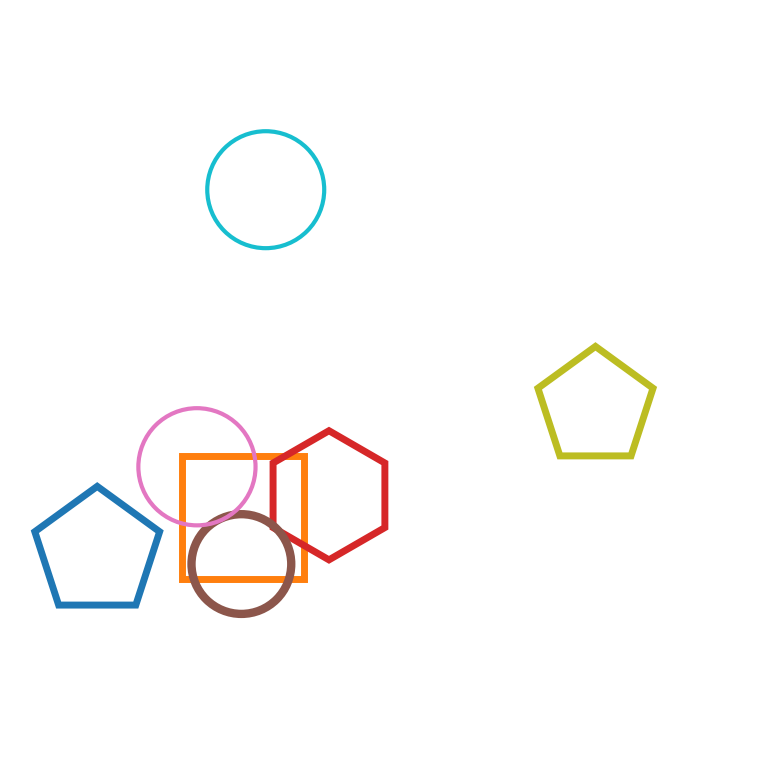[{"shape": "pentagon", "thickness": 2.5, "radius": 0.43, "center": [0.126, 0.283]}, {"shape": "square", "thickness": 2.5, "radius": 0.4, "center": [0.316, 0.328]}, {"shape": "hexagon", "thickness": 2.5, "radius": 0.42, "center": [0.427, 0.357]}, {"shape": "circle", "thickness": 3, "radius": 0.32, "center": [0.313, 0.267]}, {"shape": "circle", "thickness": 1.5, "radius": 0.38, "center": [0.256, 0.394]}, {"shape": "pentagon", "thickness": 2.5, "radius": 0.39, "center": [0.773, 0.472]}, {"shape": "circle", "thickness": 1.5, "radius": 0.38, "center": [0.345, 0.754]}]